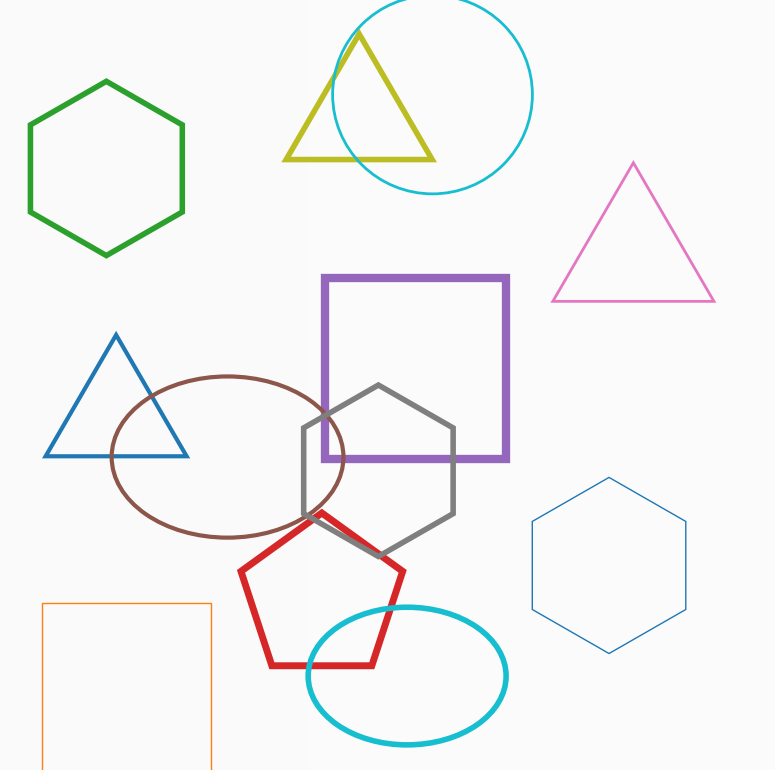[{"shape": "hexagon", "thickness": 0.5, "radius": 0.57, "center": [0.786, 0.266]}, {"shape": "triangle", "thickness": 1.5, "radius": 0.53, "center": [0.15, 0.46]}, {"shape": "square", "thickness": 0.5, "radius": 0.55, "center": [0.163, 0.107]}, {"shape": "hexagon", "thickness": 2, "radius": 0.57, "center": [0.137, 0.781]}, {"shape": "pentagon", "thickness": 2.5, "radius": 0.55, "center": [0.415, 0.224]}, {"shape": "square", "thickness": 3, "radius": 0.59, "center": [0.536, 0.521]}, {"shape": "oval", "thickness": 1.5, "radius": 0.75, "center": [0.294, 0.406]}, {"shape": "triangle", "thickness": 1, "radius": 0.6, "center": [0.817, 0.669]}, {"shape": "hexagon", "thickness": 2, "radius": 0.56, "center": [0.488, 0.389]}, {"shape": "triangle", "thickness": 2, "radius": 0.54, "center": [0.463, 0.847]}, {"shape": "oval", "thickness": 2, "radius": 0.64, "center": [0.525, 0.122]}, {"shape": "circle", "thickness": 1, "radius": 0.64, "center": [0.558, 0.877]}]